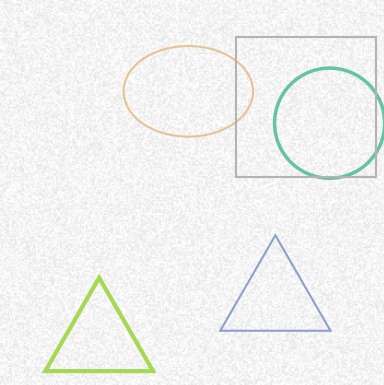[{"shape": "circle", "thickness": 2.5, "radius": 0.72, "center": [0.856, 0.68]}, {"shape": "triangle", "thickness": 1.5, "radius": 0.83, "center": [0.715, 0.224]}, {"shape": "triangle", "thickness": 3, "radius": 0.81, "center": [0.258, 0.117]}, {"shape": "oval", "thickness": 1.5, "radius": 0.84, "center": [0.489, 0.763]}, {"shape": "square", "thickness": 1.5, "radius": 0.91, "center": [0.794, 0.722]}]